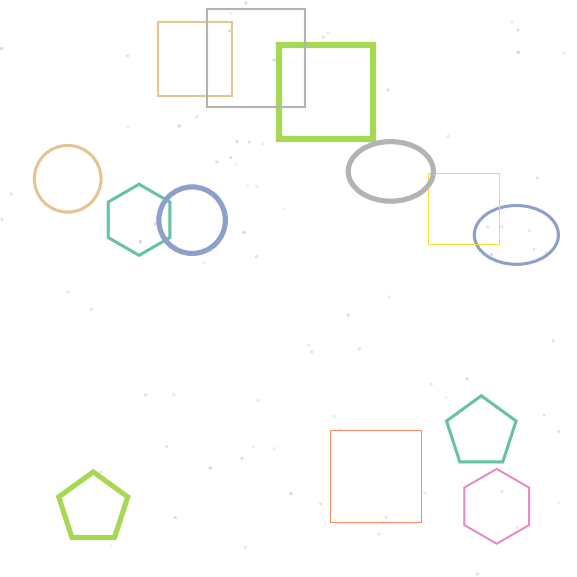[{"shape": "pentagon", "thickness": 1.5, "radius": 0.32, "center": [0.833, 0.251]}, {"shape": "hexagon", "thickness": 1.5, "radius": 0.31, "center": [0.241, 0.619]}, {"shape": "square", "thickness": 0.5, "radius": 0.4, "center": [0.65, 0.175]}, {"shape": "circle", "thickness": 2.5, "radius": 0.29, "center": [0.333, 0.618]}, {"shape": "oval", "thickness": 1.5, "radius": 0.36, "center": [0.894, 0.592]}, {"shape": "hexagon", "thickness": 1, "radius": 0.32, "center": [0.86, 0.122]}, {"shape": "pentagon", "thickness": 2.5, "radius": 0.31, "center": [0.161, 0.119]}, {"shape": "square", "thickness": 3, "radius": 0.41, "center": [0.564, 0.839]}, {"shape": "square", "thickness": 0.5, "radius": 0.31, "center": [0.803, 0.638]}, {"shape": "circle", "thickness": 1.5, "radius": 0.29, "center": [0.117, 0.69]}, {"shape": "square", "thickness": 1, "radius": 0.32, "center": [0.338, 0.897]}, {"shape": "square", "thickness": 1, "radius": 0.42, "center": [0.443, 0.898]}, {"shape": "oval", "thickness": 2.5, "radius": 0.37, "center": [0.677, 0.702]}]